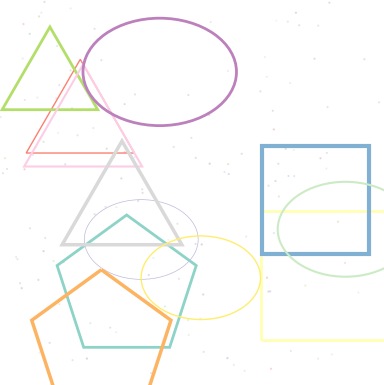[{"shape": "pentagon", "thickness": 2, "radius": 0.95, "center": [0.329, 0.252]}, {"shape": "square", "thickness": 2, "radius": 0.84, "center": [0.846, 0.284]}, {"shape": "oval", "thickness": 0.5, "radius": 0.74, "center": [0.367, 0.378]}, {"shape": "triangle", "thickness": 1, "radius": 0.81, "center": [0.208, 0.684]}, {"shape": "square", "thickness": 3, "radius": 0.7, "center": [0.819, 0.481]}, {"shape": "pentagon", "thickness": 2.5, "radius": 0.95, "center": [0.263, 0.109]}, {"shape": "triangle", "thickness": 2, "radius": 0.72, "center": [0.13, 0.787]}, {"shape": "triangle", "thickness": 1.5, "radius": 0.88, "center": [0.216, 0.656]}, {"shape": "triangle", "thickness": 2.5, "radius": 0.9, "center": [0.317, 0.454]}, {"shape": "oval", "thickness": 2, "radius": 1.0, "center": [0.415, 0.813]}, {"shape": "oval", "thickness": 1.5, "radius": 0.88, "center": [0.897, 0.405]}, {"shape": "oval", "thickness": 1, "radius": 0.78, "center": [0.522, 0.279]}]